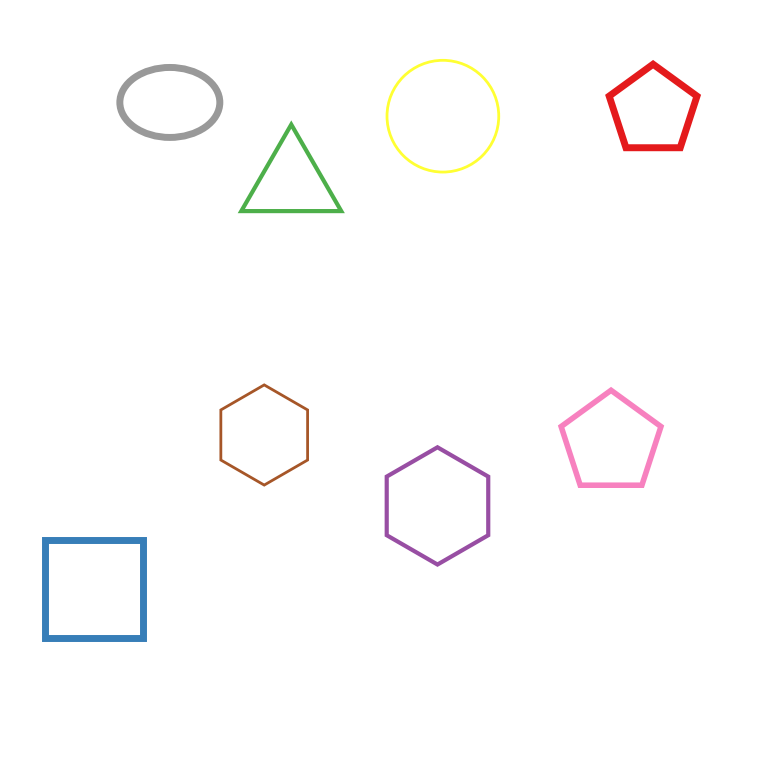[{"shape": "pentagon", "thickness": 2.5, "radius": 0.3, "center": [0.848, 0.857]}, {"shape": "square", "thickness": 2.5, "radius": 0.32, "center": [0.122, 0.235]}, {"shape": "triangle", "thickness": 1.5, "radius": 0.37, "center": [0.378, 0.763]}, {"shape": "hexagon", "thickness": 1.5, "radius": 0.38, "center": [0.568, 0.343]}, {"shape": "circle", "thickness": 1, "radius": 0.36, "center": [0.575, 0.849]}, {"shape": "hexagon", "thickness": 1, "radius": 0.33, "center": [0.343, 0.435]}, {"shape": "pentagon", "thickness": 2, "radius": 0.34, "center": [0.794, 0.425]}, {"shape": "oval", "thickness": 2.5, "radius": 0.32, "center": [0.221, 0.867]}]